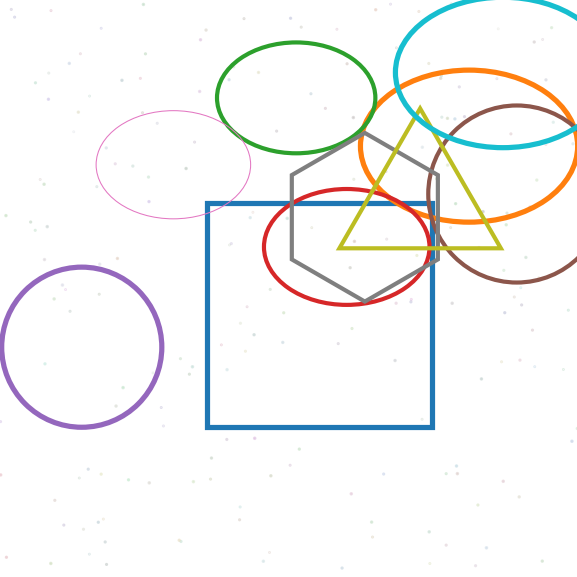[{"shape": "square", "thickness": 2.5, "radius": 0.97, "center": [0.553, 0.454]}, {"shape": "oval", "thickness": 2.5, "radius": 0.94, "center": [0.812, 0.746]}, {"shape": "oval", "thickness": 2, "radius": 0.69, "center": [0.513, 0.83]}, {"shape": "oval", "thickness": 2, "radius": 0.72, "center": [0.6, 0.572]}, {"shape": "circle", "thickness": 2.5, "radius": 0.69, "center": [0.142, 0.398]}, {"shape": "circle", "thickness": 2, "radius": 0.77, "center": [0.895, 0.663]}, {"shape": "oval", "thickness": 0.5, "radius": 0.67, "center": [0.3, 0.714]}, {"shape": "hexagon", "thickness": 2, "radius": 0.73, "center": [0.632, 0.623]}, {"shape": "triangle", "thickness": 2, "radius": 0.81, "center": [0.727, 0.65]}, {"shape": "oval", "thickness": 2.5, "radius": 0.93, "center": [0.871, 0.874]}]